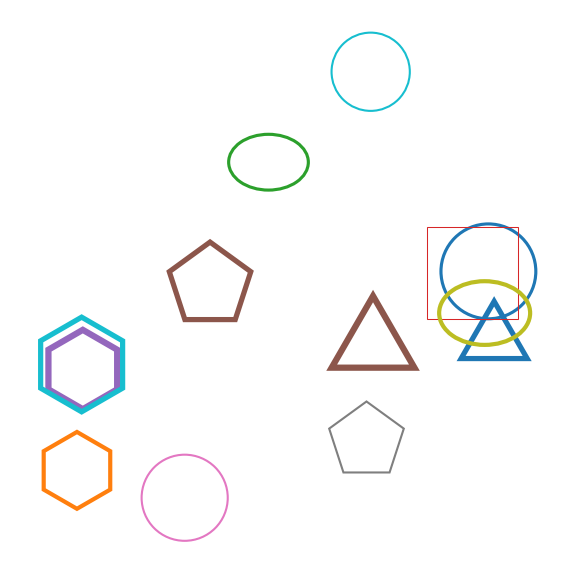[{"shape": "triangle", "thickness": 2.5, "radius": 0.33, "center": [0.856, 0.411]}, {"shape": "circle", "thickness": 1.5, "radius": 0.41, "center": [0.846, 0.529]}, {"shape": "hexagon", "thickness": 2, "radius": 0.33, "center": [0.133, 0.185]}, {"shape": "oval", "thickness": 1.5, "radius": 0.34, "center": [0.465, 0.718]}, {"shape": "square", "thickness": 0.5, "radius": 0.4, "center": [0.818, 0.527]}, {"shape": "hexagon", "thickness": 3, "radius": 0.34, "center": [0.143, 0.359]}, {"shape": "pentagon", "thickness": 2.5, "radius": 0.37, "center": [0.364, 0.506]}, {"shape": "triangle", "thickness": 3, "radius": 0.41, "center": [0.646, 0.404]}, {"shape": "circle", "thickness": 1, "radius": 0.37, "center": [0.32, 0.137]}, {"shape": "pentagon", "thickness": 1, "radius": 0.34, "center": [0.635, 0.236]}, {"shape": "oval", "thickness": 2, "radius": 0.39, "center": [0.839, 0.457]}, {"shape": "hexagon", "thickness": 2.5, "radius": 0.41, "center": [0.141, 0.368]}, {"shape": "circle", "thickness": 1, "radius": 0.34, "center": [0.642, 0.875]}]